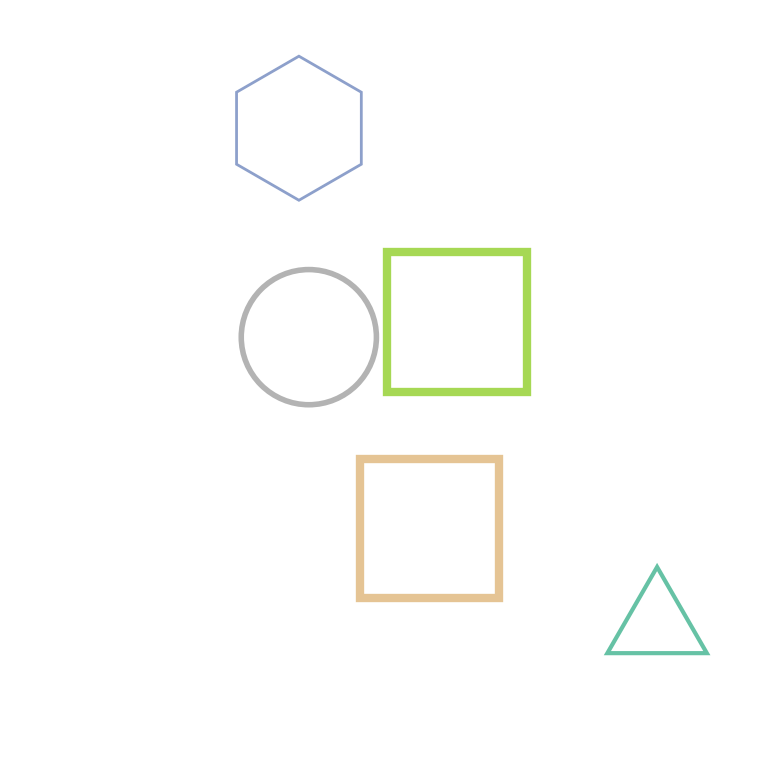[{"shape": "triangle", "thickness": 1.5, "radius": 0.37, "center": [0.853, 0.189]}, {"shape": "hexagon", "thickness": 1, "radius": 0.47, "center": [0.388, 0.833]}, {"shape": "square", "thickness": 3, "radius": 0.45, "center": [0.593, 0.582]}, {"shape": "square", "thickness": 3, "radius": 0.45, "center": [0.557, 0.314]}, {"shape": "circle", "thickness": 2, "radius": 0.44, "center": [0.401, 0.562]}]